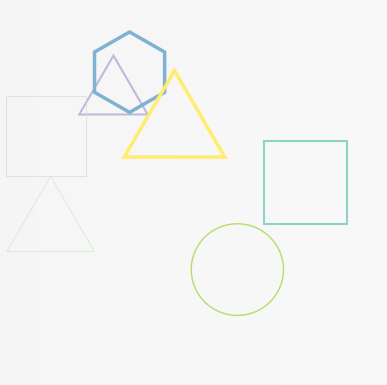[{"shape": "square", "thickness": 1.5, "radius": 0.54, "center": [0.789, 0.526]}, {"shape": "triangle", "thickness": 1.5, "radius": 0.51, "center": [0.293, 0.754]}, {"shape": "hexagon", "thickness": 2.5, "radius": 0.52, "center": [0.334, 0.813]}, {"shape": "circle", "thickness": 1, "radius": 0.6, "center": [0.613, 0.3]}, {"shape": "square", "thickness": 0.5, "radius": 0.52, "center": [0.119, 0.648]}, {"shape": "triangle", "thickness": 0.5, "radius": 0.65, "center": [0.131, 0.412]}, {"shape": "triangle", "thickness": 2.5, "radius": 0.75, "center": [0.45, 0.667]}]